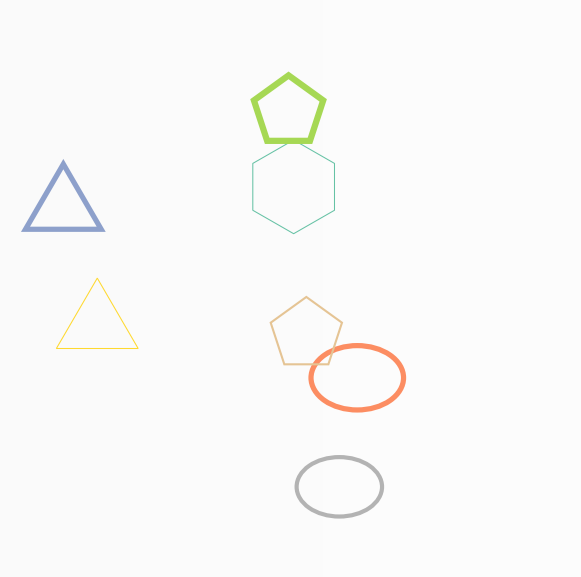[{"shape": "hexagon", "thickness": 0.5, "radius": 0.41, "center": [0.505, 0.676]}, {"shape": "oval", "thickness": 2.5, "radius": 0.4, "center": [0.615, 0.345]}, {"shape": "triangle", "thickness": 2.5, "radius": 0.38, "center": [0.109, 0.64]}, {"shape": "pentagon", "thickness": 3, "radius": 0.31, "center": [0.496, 0.806]}, {"shape": "triangle", "thickness": 0.5, "radius": 0.41, "center": [0.167, 0.436]}, {"shape": "pentagon", "thickness": 1, "radius": 0.32, "center": [0.527, 0.42]}, {"shape": "oval", "thickness": 2, "radius": 0.37, "center": [0.584, 0.156]}]